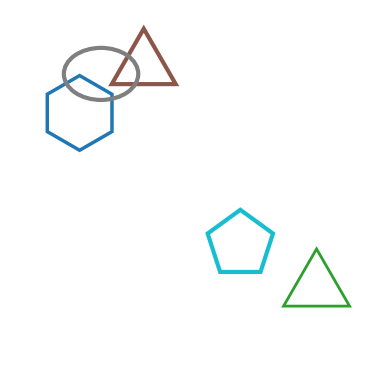[{"shape": "hexagon", "thickness": 2.5, "radius": 0.49, "center": [0.207, 0.707]}, {"shape": "triangle", "thickness": 2, "radius": 0.5, "center": [0.822, 0.254]}, {"shape": "triangle", "thickness": 3, "radius": 0.48, "center": [0.373, 0.829]}, {"shape": "oval", "thickness": 3, "radius": 0.48, "center": [0.262, 0.808]}, {"shape": "pentagon", "thickness": 3, "radius": 0.45, "center": [0.624, 0.366]}]